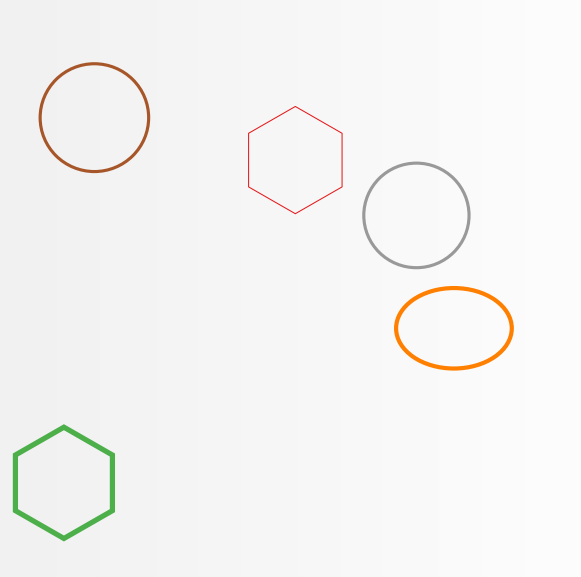[{"shape": "hexagon", "thickness": 0.5, "radius": 0.46, "center": [0.508, 0.722]}, {"shape": "hexagon", "thickness": 2.5, "radius": 0.48, "center": [0.11, 0.163]}, {"shape": "oval", "thickness": 2, "radius": 0.5, "center": [0.781, 0.431]}, {"shape": "circle", "thickness": 1.5, "radius": 0.47, "center": [0.162, 0.795]}, {"shape": "circle", "thickness": 1.5, "radius": 0.45, "center": [0.716, 0.626]}]